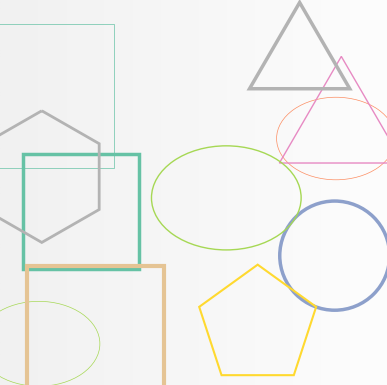[{"shape": "square", "thickness": 0.5, "radius": 0.93, "center": [0.108, 0.75]}, {"shape": "square", "thickness": 2.5, "radius": 0.75, "center": [0.209, 0.451]}, {"shape": "oval", "thickness": 0.5, "radius": 0.77, "center": [0.867, 0.64]}, {"shape": "circle", "thickness": 2.5, "radius": 0.71, "center": [0.864, 0.336]}, {"shape": "triangle", "thickness": 1, "radius": 0.92, "center": [0.881, 0.669]}, {"shape": "oval", "thickness": 0.5, "radius": 0.79, "center": [0.1, 0.107]}, {"shape": "oval", "thickness": 1, "radius": 0.97, "center": [0.584, 0.486]}, {"shape": "pentagon", "thickness": 1.5, "radius": 0.79, "center": [0.665, 0.154]}, {"shape": "square", "thickness": 3, "radius": 0.89, "center": [0.247, 0.131]}, {"shape": "triangle", "thickness": 2.5, "radius": 0.75, "center": [0.773, 0.844]}, {"shape": "hexagon", "thickness": 2, "radius": 0.86, "center": [0.108, 0.541]}]